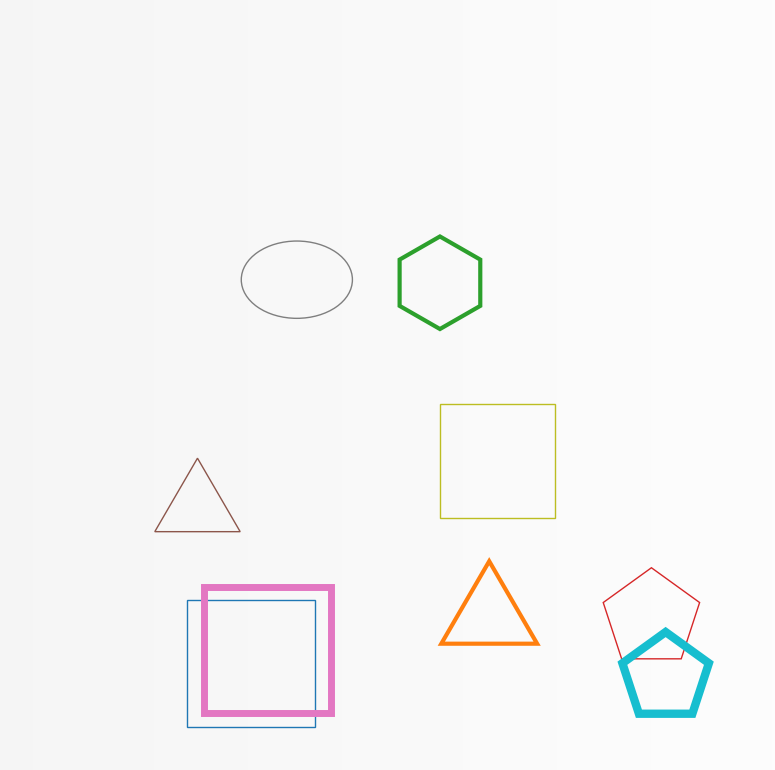[{"shape": "square", "thickness": 0.5, "radius": 0.41, "center": [0.324, 0.138]}, {"shape": "triangle", "thickness": 1.5, "radius": 0.36, "center": [0.631, 0.2]}, {"shape": "hexagon", "thickness": 1.5, "radius": 0.3, "center": [0.568, 0.633]}, {"shape": "pentagon", "thickness": 0.5, "radius": 0.33, "center": [0.841, 0.197]}, {"shape": "triangle", "thickness": 0.5, "radius": 0.32, "center": [0.255, 0.341]}, {"shape": "square", "thickness": 2.5, "radius": 0.41, "center": [0.345, 0.156]}, {"shape": "oval", "thickness": 0.5, "radius": 0.36, "center": [0.383, 0.637]}, {"shape": "square", "thickness": 0.5, "radius": 0.37, "center": [0.642, 0.401]}, {"shape": "pentagon", "thickness": 3, "radius": 0.29, "center": [0.859, 0.121]}]